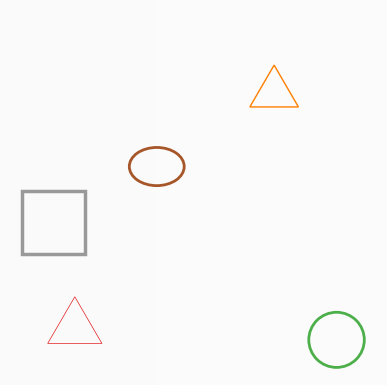[{"shape": "triangle", "thickness": 0.5, "radius": 0.4, "center": [0.193, 0.148]}, {"shape": "circle", "thickness": 2, "radius": 0.36, "center": [0.869, 0.117]}, {"shape": "triangle", "thickness": 1, "radius": 0.36, "center": [0.707, 0.758]}, {"shape": "oval", "thickness": 2, "radius": 0.35, "center": [0.405, 0.567]}, {"shape": "square", "thickness": 2.5, "radius": 0.41, "center": [0.138, 0.422]}]